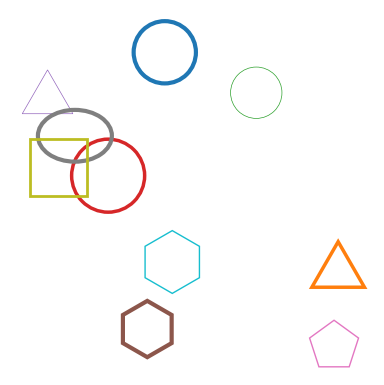[{"shape": "circle", "thickness": 3, "radius": 0.4, "center": [0.428, 0.864]}, {"shape": "triangle", "thickness": 2.5, "radius": 0.39, "center": [0.878, 0.293]}, {"shape": "circle", "thickness": 0.5, "radius": 0.33, "center": [0.666, 0.759]}, {"shape": "circle", "thickness": 2.5, "radius": 0.47, "center": [0.281, 0.544]}, {"shape": "triangle", "thickness": 0.5, "radius": 0.38, "center": [0.124, 0.743]}, {"shape": "hexagon", "thickness": 3, "radius": 0.37, "center": [0.383, 0.145]}, {"shape": "pentagon", "thickness": 1, "radius": 0.33, "center": [0.868, 0.101]}, {"shape": "oval", "thickness": 3, "radius": 0.48, "center": [0.195, 0.647]}, {"shape": "square", "thickness": 2, "radius": 0.37, "center": [0.153, 0.565]}, {"shape": "hexagon", "thickness": 1, "radius": 0.41, "center": [0.447, 0.319]}]